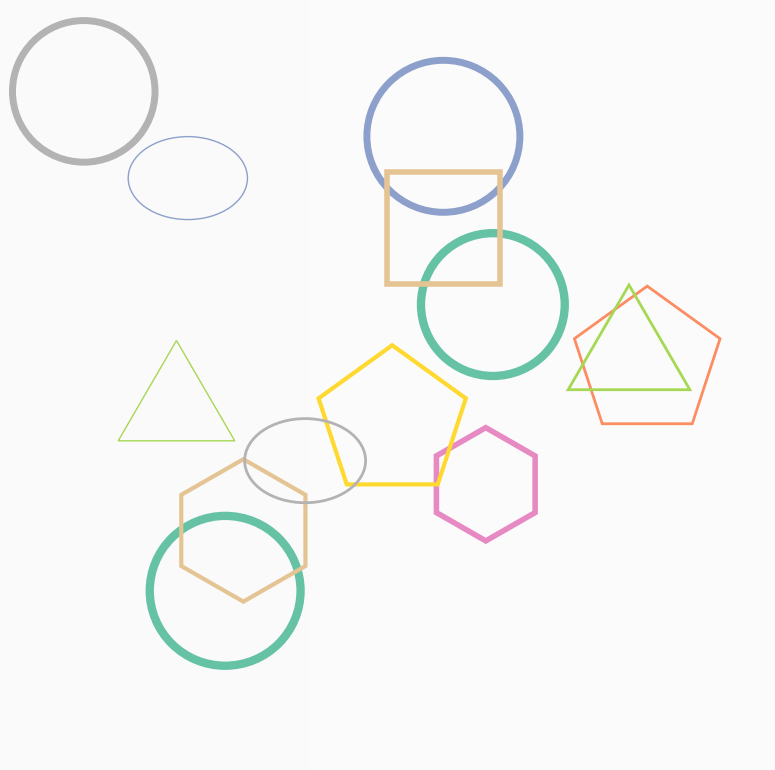[{"shape": "circle", "thickness": 3, "radius": 0.46, "center": [0.636, 0.604]}, {"shape": "circle", "thickness": 3, "radius": 0.49, "center": [0.291, 0.233]}, {"shape": "pentagon", "thickness": 1, "radius": 0.49, "center": [0.835, 0.53]}, {"shape": "oval", "thickness": 0.5, "radius": 0.38, "center": [0.242, 0.769]}, {"shape": "circle", "thickness": 2.5, "radius": 0.49, "center": [0.572, 0.823]}, {"shape": "hexagon", "thickness": 2, "radius": 0.37, "center": [0.627, 0.371]}, {"shape": "triangle", "thickness": 1, "radius": 0.45, "center": [0.812, 0.539]}, {"shape": "triangle", "thickness": 0.5, "radius": 0.43, "center": [0.228, 0.471]}, {"shape": "pentagon", "thickness": 1.5, "radius": 0.5, "center": [0.506, 0.452]}, {"shape": "square", "thickness": 2, "radius": 0.36, "center": [0.572, 0.704]}, {"shape": "hexagon", "thickness": 1.5, "radius": 0.46, "center": [0.314, 0.311]}, {"shape": "circle", "thickness": 2.5, "radius": 0.46, "center": [0.108, 0.881]}, {"shape": "oval", "thickness": 1, "radius": 0.39, "center": [0.394, 0.402]}]